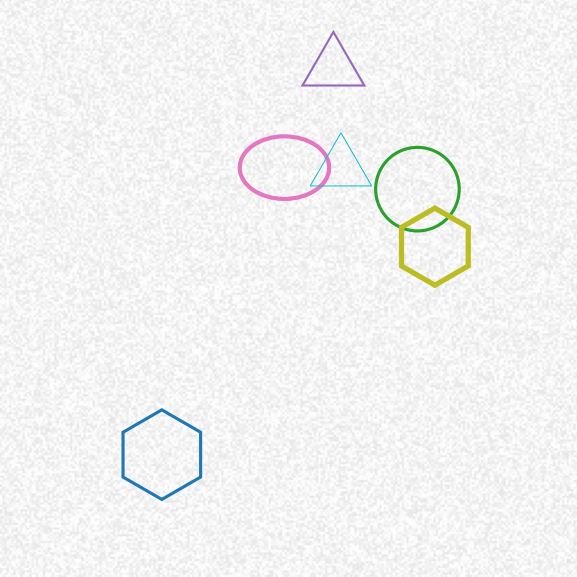[{"shape": "hexagon", "thickness": 1.5, "radius": 0.39, "center": [0.28, 0.212]}, {"shape": "circle", "thickness": 1.5, "radius": 0.36, "center": [0.723, 0.672]}, {"shape": "triangle", "thickness": 1, "radius": 0.31, "center": [0.577, 0.882]}, {"shape": "oval", "thickness": 2, "radius": 0.39, "center": [0.493, 0.709]}, {"shape": "hexagon", "thickness": 2.5, "radius": 0.33, "center": [0.753, 0.572]}, {"shape": "triangle", "thickness": 0.5, "radius": 0.31, "center": [0.59, 0.708]}]